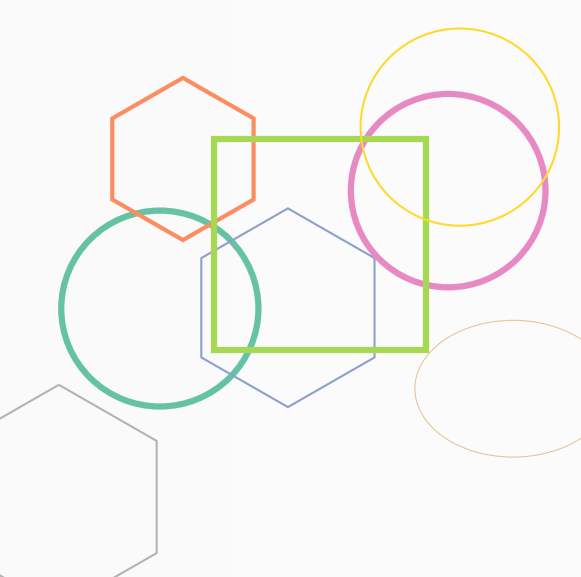[{"shape": "circle", "thickness": 3, "radius": 0.85, "center": [0.275, 0.465]}, {"shape": "hexagon", "thickness": 2, "radius": 0.7, "center": [0.315, 0.724]}, {"shape": "hexagon", "thickness": 1, "radius": 0.86, "center": [0.495, 0.466]}, {"shape": "circle", "thickness": 3, "radius": 0.84, "center": [0.771, 0.669]}, {"shape": "square", "thickness": 3, "radius": 0.91, "center": [0.55, 0.576]}, {"shape": "circle", "thickness": 1, "radius": 0.85, "center": [0.791, 0.779]}, {"shape": "oval", "thickness": 0.5, "radius": 0.85, "center": [0.883, 0.326]}, {"shape": "hexagon", "thickness": 1, "radius": 0.97, "center": [0.101, 0.139]}]